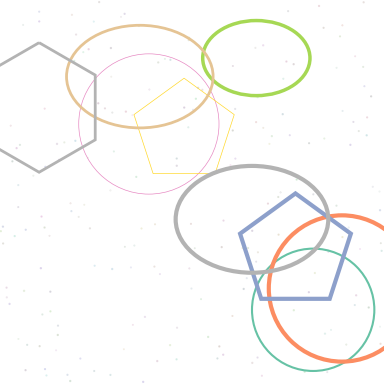[{"shape": "circle", "thickness": 1.5, "radius": 0.79, "center": [0.813, 0.195]}, {"shape": "circle", "thickness": 3, "radius": 0.95, "center": [0.888, 0.251]}, {"shape": "pentagon", "thickness": 3, "radius": 0.76, "center": [0.767, 0.346]}, {"shape": "circle", "thickness": 0.5, "radius": 0.91, "center": [0.387, 0.678]}, {"shape": "oval", "thickness": 2.5, "radius": 0.7, "center": [0.666, 0.849]}, {"shape": "pentagon", "thickness": 0.5, "radius": 0.68, "center": [0.478, 0.66]}, {"shape": "oval", "thickness": 2, "radius": 0.95, "center": [0.363, 0.801]}, {"shape": "oval", "thickness": 3, "radius": 0.99, "center": [0.654, 0.43]}, {"shape": "hexagon", "thickness": 2, "radius": 0.84, "center": [0.102, 0.721]}]